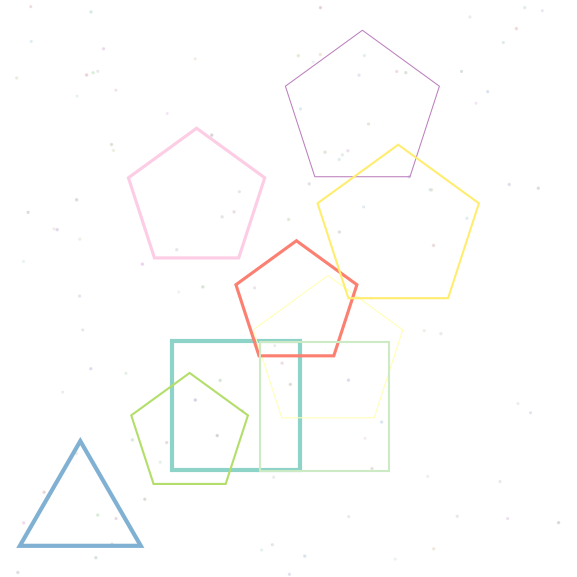[{"shape": "square", "thickness": 2, "radius": 0.56, "center": [0.409, 0.297]}, {"shape": "pentagon", "thickness": 0.5, "radius": 0.68, "center": [0.568, 0.386]}, {"shape": "pentagon", "thickness": 1.5, "radius": 0.55, "center": [0.513, 0.472]}, {"shape": "triangle", "thickness": 2, "radius": 0.6, "center": [0.139, 0.114]}, {"shape": "pentagon", "thickness": 1, "radius": 0.53, "center": [0.328, 0.247]}, {"shape": "pentagon", "thickness": 1.5, "radius": 0.62, "center": [0.34, 0.653]}, {"shape": "pentagon", "thickness": 0.5, "radius": 0.7, "center": [0.628, 0.807]}, {"shape": "square", "thickness": 1, "radius": 0.56, "center": [0.562, 0.295]}, {"shape": "pentagon", "thickness": 1, "radius": 0.73, "center": [0.69, 0.602]}]